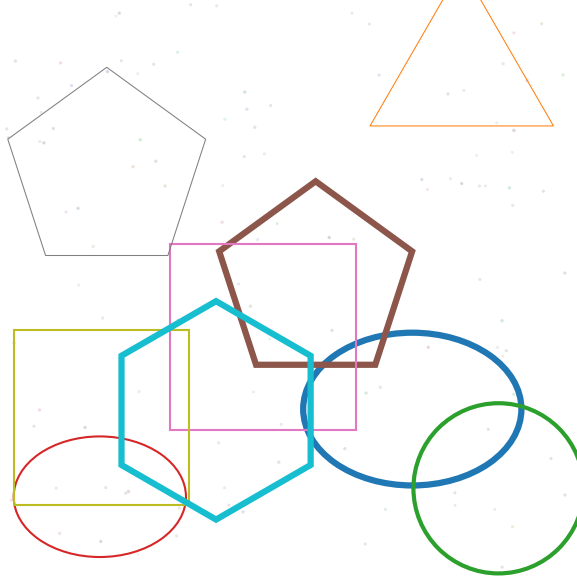[{"shape": "oval", "thickness": 3, "radius": 0.94, "center": [0.714, 0.291]}, {"shape": "triangle", "thickness": 0.5, "radius": 0.92, "center": [0.8, 0.873]}, {"shape": "circle", "thickness": 2, "radius": 0.74, "center": [0.863, 0.154]}, {"shape": "oval", "thickness": 1, "radius": 0.75, "center": [0.173, 0.139]}, {"shape": "pentagon", "thickness": 3, "radius": 0.88, "center": [0.547, 0.51]}, {"shape": "square", "thickness": 1, "radius": 0.8, "center": [0.455, 0.416]}, {"shape": "pentagon", "thickness": 0.5, "radius": 0.9, "center": [0.185, 0.702]}, {"shape": "square", "thickness": 1, "radius": 0.76, "center": [0.175, 0.276]}, {"shape": "hexagon", "thickness": 3, "radius": 0.95, "center": [0.374, 0.289]}]